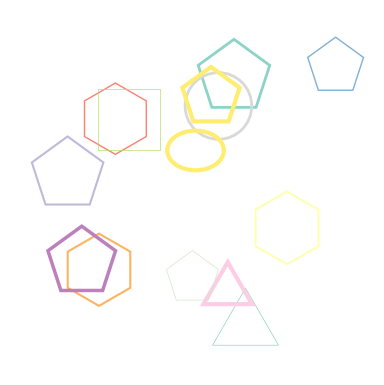[{"shape": "pentagon", "thickness": 2, "radius": 0.49, "center": [0.608, 0.8]}, {"shape": "triangle", "thickness": 0.5, "radius": 0.49, "center": [0.638, 0.153]}, {"shape": "hexagon", "thickness": 1.5, "radius": 0.47, "center": [0.746, 0.408]}, {"shape": "pentagon", "thickness": 1.5, "radius": 0.49, "center": [0.176, 0.548]}, {"shape": "hexagon", "thickness": 1, "radius": 0.46, "center": [0.3, 0.692]}, {"shape": "pentagon", "thickness": 1, "radius": 0.38, "center": [0.872, 0.827]}, {"shape": "hexagon", "thickness": 1.5, "radius": 0.47, "center": [0.257, 0.299]}, {"shape": "square", "thickness": 0.5, "radius": 0.4, "center": [0.335, 0.689]}, {"shape": "triangle", "thickness": 3, "radius": 0.36, "center": [0.592, 0.246]}, {"shape": "circle", "thickness": 2, "radius": 0.43, "center": [0.567, 0.725]}, {"shape": "pentagon", "thickness": 2.5, "radius": 0.46, "center": [0.212, 0.32]}, {"shape": "pentagon", "thickness": 0.5, "radius": 0.36, "center": [0.5, 0.278]}, {"shape": "pentagon", "thickness": 3, "radius": 0.39, "center": [0.548, 0.748]}, {"shape": "oval", "thickness": 3, "radius": 0.37, "center": [0.508, 0.609]}]